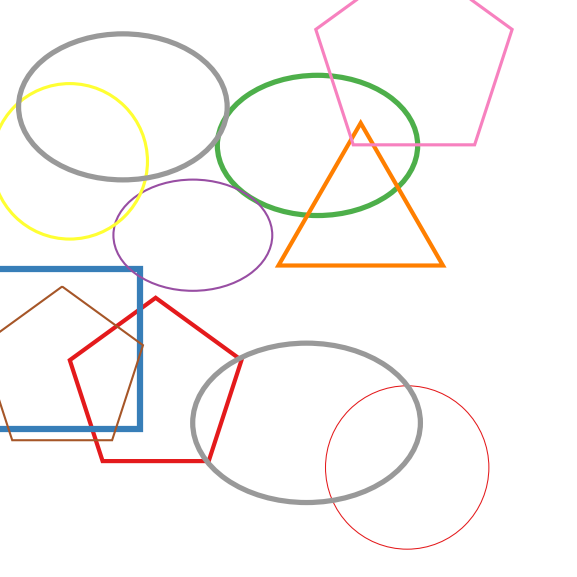[{"shape": "pentagon", "thickness": 2, "radius": 0.78, "center": [0.27, 0.327]}, {"shape": "circle", "thickness": 0.5, "radius": 0.71, "center": [0.705, 0.19]}, {"shape": "square", "thickness": 3, "radius": 0.69, "center": [0.104, 0.394]}, {"shape": "oval", "thickness": 2.5, "radius": 0.87, "center": [0.55, 0.747]}, {"shape": "oval", "thickness": 1, "radius": 0.69, "center": [0.334, 0.592]}, {"shape": "triangle", "thickness": 2, "radius": 0.82, "center": [0.625, 0.622]}, {"shape": "circle", "thickness": 1.5, "radius": 0.67, "center": [0.121, 0.72]}, {"shape": "pentagon", "thickness": 1, "radius": 0.74, "center": [0.108, 0.356]}, {"shape": "pentagon", "thickness": 1.5, "radius": 0.89, "center": [0.717, 0.893]}, {"shape": "oval", "thickness": 2.5, "radius": 0.99, "center": [0.531, 0.267]}, {"shape": "oval", "thickness": 2.5, "radius": 0.9, "center": [0.213, 0.814]}]